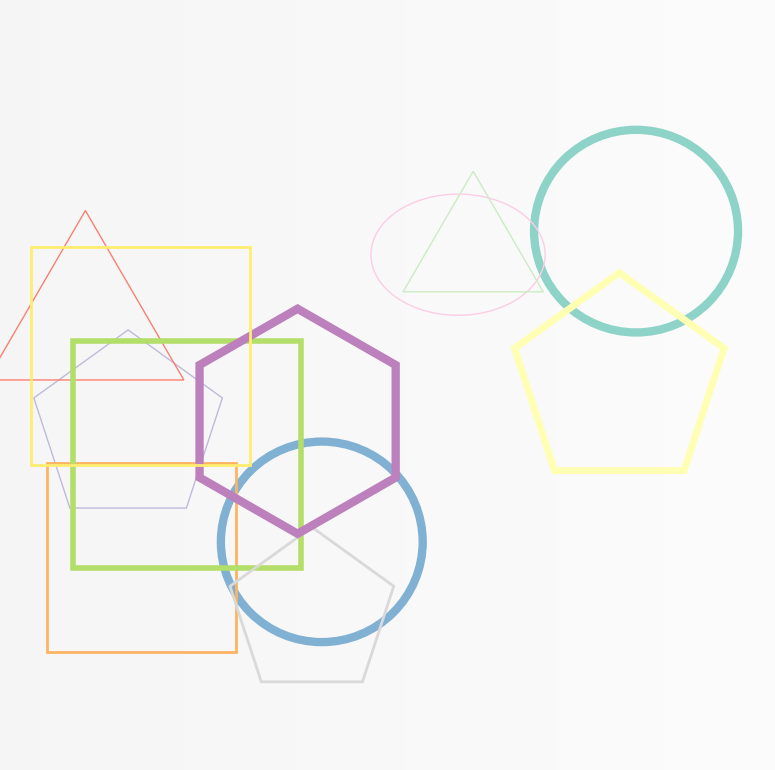[{"shape": "circle", "thickness": 3, "radius": 0.66, "center": [0.821, 0.7]}, {"shape": "pentagon", "thickness": 2.5, "radius": 0.71, "center": [0.799, 0.504]}, {"shape": "pentagon", "thickness": 0.5, "radius": 0.64, "center": [0.165, 0.444]}, {"shape": "triangle", "thickness": 0.5, "radius": 0.73, "center": [0.11, 0.58]}, {"shape": "circle", "thickness": 3, "radius": 0.65, "center": [0.415, 0.296]}, {"shape": "square", "thickness": 1, "radius": 0.61, "center": [0.183, 0.276]}, {"shape": "square", "thickness": 2, "radius": 0.74, "center": [0.241, 0.409]}, {"shape": "oval", "thickness": 0.5, "radius": 0.56, "center": [0.591, 0.669]}, {"shape": "pentagon", "thickness": 1, "radius": 0.56, "center": [0.402, 0.204]}, {"shape": "hexagon", "thickness": 3, "radius": 0.73, "center": [0.384, 0.453]}, {"shape": "triangle", "thickness": 0.5, "radius": 0.52, "center": [0.611, 0.673]}, {"shape": "square", "thickness": 1, "radius": 0.71, "center": [0.181, 0.538]}]